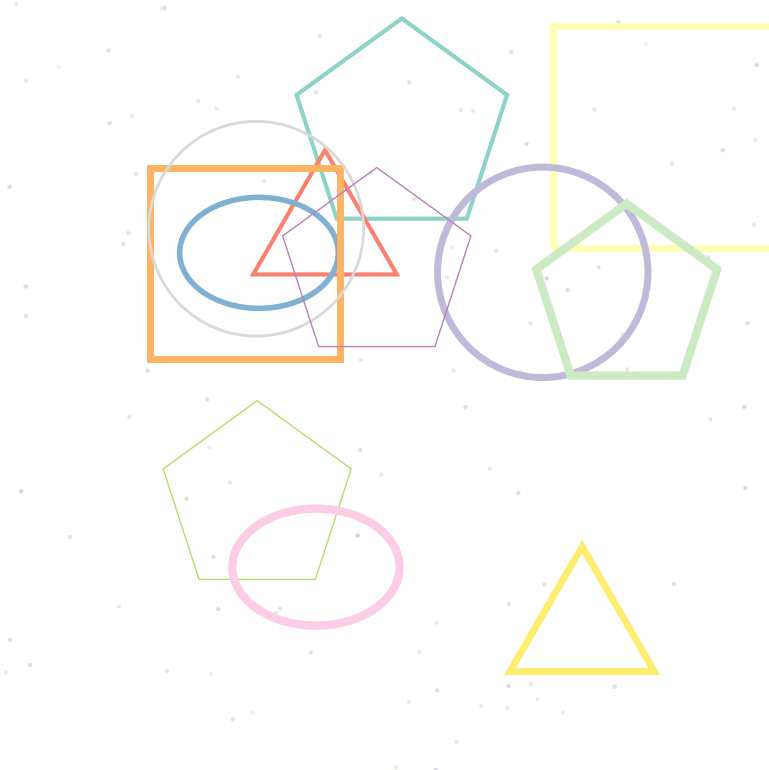[{"shape": "pentagon", "thickness": 1.5, "radius": 0.72, "center": [0.522, 0.832]}, {"shape": "square", "thickness": 2.5, "radius": 0.72, "center": [0.863, 0.823]}, {"shape": "circle", "thickness": 2.5, "radius": 0.68, "center": [0.705, 0.646]}, {"shape": "triangle", "thickness": 1.5, "radius": 0.54, "center": [0.422, 0.697]}, {"shape": "oval", "thickness": 2, "radius": 0.51, "center": [0.336, 0.672]}, {"shape": "square", "thickness": 2.5, "radius": 0.62, "center": [0.318, 0.658]}, {"shape": "pentagon", "thickness": 0.5, "radius": 0.64, "center": [0.334, 0.351]}, {"shape": "oval", "thickness": 3, "radius": 0.54, "center": [0.41, 0.263]}, {"shape": "circle", "thickness": 1, "radius": 0.7, "center": [0.333, 0.703]}, {"shape": "pentagon", "thickness": 0.5, "radius": 0.64, "center": [0.489, 0.654]}, {"shape": "pentagon", "thickness": 3, "radius": 0.62, "center": [0.814, 0.612]}, {"shape": "triangle", "thickness": 2.5, "radius": 0.54, "center": [0.756, 0.182]}]